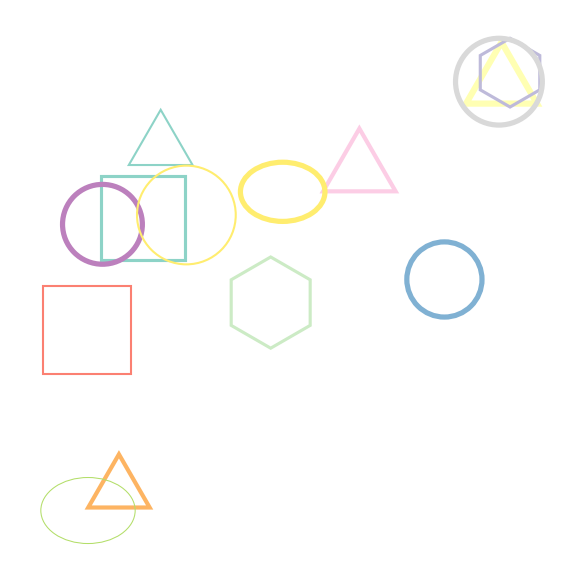[{"shape": "triangle", "thickness": 1, "radius": 0.32, "center": [0.278, 0.745]}, {"shape": "square", "thickness": 1.5, "radius": 0.36, "center": [0.248, 0.621]}, {"shape": "triangle", "thickness": 3, "radius": 0.35, "center": [0.868, 0.855]}, {"shape": "hexagon", "thickness": 1.5, "radius": 0.3, "center": [0.883, 0.873]}, {"shape": "square", "thickness": 1, "radius": 0.38, "center": [0.15, 0.427]}, {"shape": "circle", "thickness": 2.5, "radius": 0.33, "center": [0.77, 0.515]}, {"shape": "triangle", "thickness": 2, "radius": 0.31, "center": [0.206, 0.151]}, {"shape": "oval", "thickness": 0.5, "radius": 0.41, "center": [0.152, 0.115]}, {"shape": "triangle", "thickness": 2, "radius": 0.36, "center": [0.622, 0.704]}, {"shape": "circle", "thickness": 2.5, "radius": 0.38, "center": [0.864, 0.858]}, {"shape": "circle", "thickness": 2.5, "radius": 0.35, "center": [0.177, 0.611]}, {"shape": "hexagon", "thickness": 1.5, "radius": 0.39, "center": [0.469, 0.475]}, {"shape": "circle", "thickness": 1, "radius": 0.43, "center": [0.323, 0.627]}, {"shape": "oval", "thickness": 2.5, "radius": 0.37, "center": [0.489, 0.667]}]